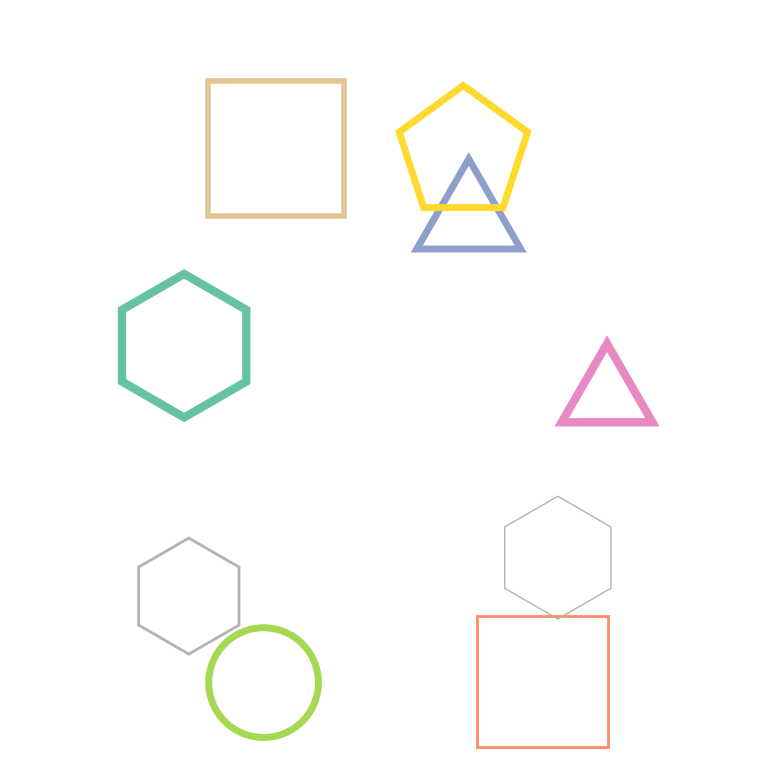[{"shape": "hexagon", "thickness": 3, "radius": 0.47, "center": [0.239, 0.551]}, {"shape": "square", "thickness": 1, "radius": 0.42, "center": [0.705, 0.115]}, {"shape": "triangle", "thickness": 2.5, "radius": 0.39, "center": [0.609, 0.716]}, {"shape": "triangle", "thickness": 3, "radius": 0.34, "center": [0.788, 0.486]}, {"shape": "circle", "thickness": 2.5, "radius": 0.36, "center": [0.342, 0.114]}, {"shape": "pentagon", "thickness": 2.5, "radius": 0.44, "center": [0.602, 0.801]}, {"shape": "square", "thickness": 2, "radius": 0.44, "center": [0.359, 0.807]}, {"shape": "hexagon", "thickness": 0.5, "radius": 0.4, "center": [0.724, 0.276]}, {"shape": "hexagon", "thickness": 1, "radius": 0.38, "center": [0.245, 0.226]}]